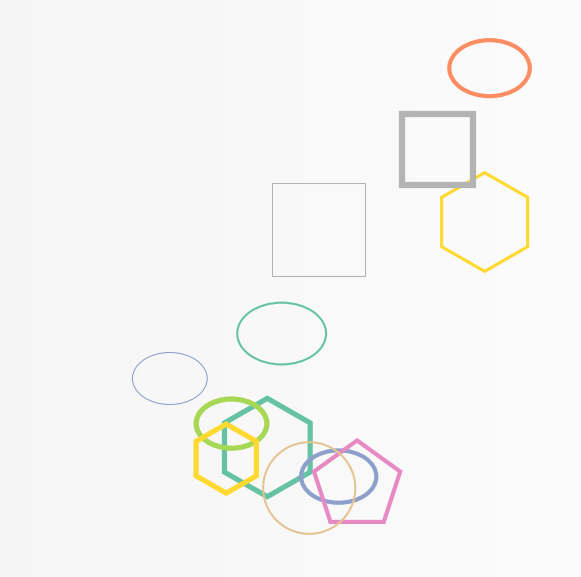[{"shape": "oval", "thickness": 1, "radius": 0.38, "center": [0.485, 0.422]}, {"shape": "hexagon", "thickness": 2.5, "radius": 0.43, "center": [0.46, 0.224]}, {"shape": "oval", "thickness": 2, "radius": 0.35, "center": [0.842, 0.881]}, {"shape": "oval", "thickness": 2, "radius": 0.32, "center": [0.583, 0.174]}, {"shape": "oval", "thickness": 0.5, "radius": 0.32, "center": [0.292, 0.344]}, {"shape": "pentagon", "thickness": 2, "radius": 0.39, "center": [0.614, 0.158]}, {"shape": "oval", "thickness": 2.5, "radius": 0.3, "center": [0.398, 0.266]}, {"shape": "hexagon", "thickness": 2.5, "radius": 0.3, "center": [0.389, 0.205]}, {"shape": "hexagon", "thickness": 1.5, "radius": 0.43, "center": [0.834, 0.615]}, {"shape": "circle", "thickness": 1, "radius": 0.4, "center": [0.532, 0.154]}, {"shape": "square", "thickness": 3, "radius": 0.3, "center": [0.753, 0.74]}, {"shape": "square", "thickness": 0.5, "radius": 0.4, "center": [0.548, 0.601]}]